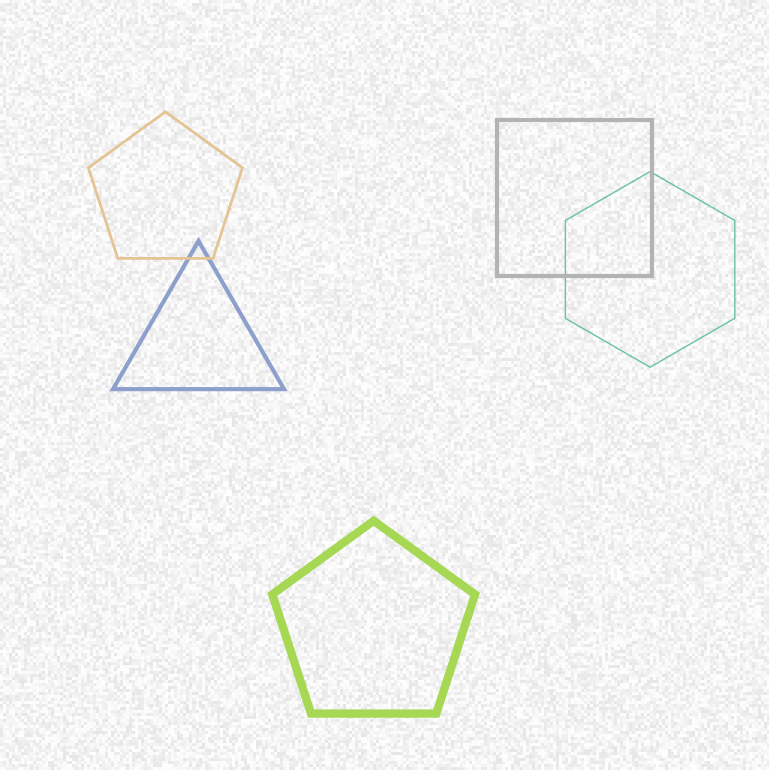[{"shape": "hexagon", "thickness": 0.5, "radius": 0.64, "center": [0.844, 0.65]}, {"shape": "triangle", "thickness": 1.5, "radius": 0.64, "center": [0.258, 0.559]}, {"shape": "pentagon", "thickness": 3, "radius": 0.69, "center": [0.485, 0.185]}, {"shape": "pentagon", "thickness": 1, "radius": 0.53, "center": [0.215, 0.75]}, {"shape": "square", "thickness": 1.5, "radius": 0.5, "center": [0.746, 0.743]}]